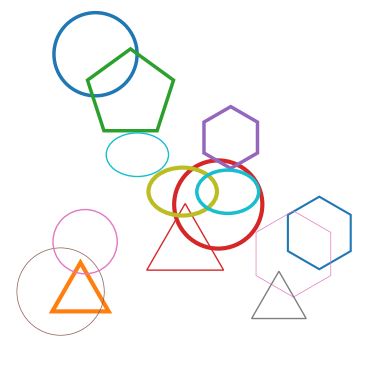[{"shape": "circle", "thickness": 2.5, "radius": 0.54, "center": [0.248, 0.859]}, {"shape": "hexagon", "thickness": 1.5, "radius": 0.47, "center": [0.829, 0.395]}, {"shape": "triangle", "thickness": 3, "radius": 0.42, "center": [0.209, 0.233]}, {"shape": "pentagon", "thickness": 2.5, "radius": 0.59, "center": [0.339, 0.755]}, {"shape": "triangle", "thickness": 1, "radius": 0.58, "center": [0.481, 0.356]}, {"shape": "circle", "thickness": 3, "radius": 0.57, "center": [0.567, 0.469]}, {"shape": "hexagon", "thickness": 2.5, "radius": 0.4, "center": [0.599, 0.643]}, {"shape": "circle", "thickness": 0.5, "radius": 0.57, "center": [0.157, 0.243]}, {"shape": "hexagon", "thickness": 0.5, "radius": 0.56, "center": [0.762, 0.34]}, {"shape": "circle", "thickness": 1, "radius": 0.42, "center": [0.221, 0.372]}, {"shape": "triangle", "thickness": 1, "radius": 0.41, "center": [0.724, 0.214]}, {"shape": "oval", "thickness": 3, "radius": 0.44, "center": [0.475, 0.502]}, {"shape": "oval", "thickness": 1, "radius": 0.4, "center": [0.357, 0.598]}, {"shape": "oval", "thickness": 2.5, "radius": 0.4, "center": [0.592, 0.502]}]